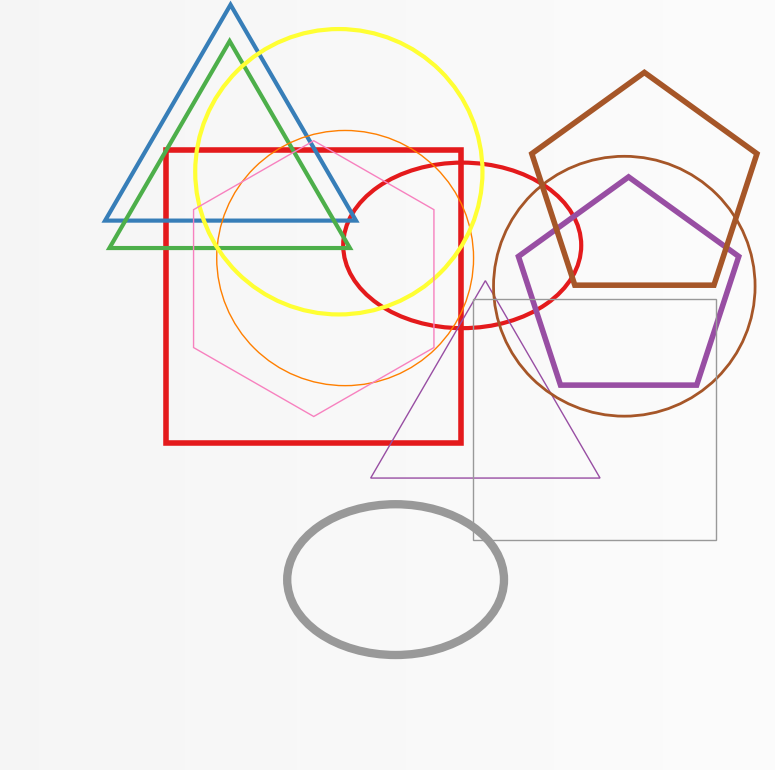[{"shape": "square", "thickness": 2, "radius": 0.95, "center": [0.404, 0.615]}, {"shape": "oval", "thickness": 1.5, "radius": 0.77, "center": [0.596, 0.681]}, {"shape": "triangle", "thickness": 1.5, "radius": 0.93, "center": [0.297, 0.807]}, {"shape": "triangle", "thickness": 1.5, "radius": 0.9, "center": [0.296, 0.767]}, {"shape": "triangle", "thickness": 0.5, "radius": 0.85, "center": [0.626, 0.465]}, {"shape": "pentagon", "thickness": 2, "radius": 0.75, "center": [0.811, 0.621]}, {"shape": "circle", "thickness": 0.5, "radius": 0.83, "center": [0.445, 0.665]}, {"shape": "circle", "thickness": 1.5, "radius": 0.93, "center": [0.437, 0.777]}, {"shape": "pentagon", "thickness": 2, "radius": 0.76, "center": [0.831, 0.753]}, {"shape": "circle", "thickness": 1, "radius": 0.84, "center": [0.806, 0.628]}, {"shape": "hexagon", "thickness": 0.5, "radius": 0.9, "center": [0.405, 0.638]}, {"shape": "square", "thickness": 0.5, "radius": 0.78, "center": [0.767, 0.455]}, {"shape": "oval", "thickness": 3, "radius": 0.7, "center": [0.51, 0.247]}]